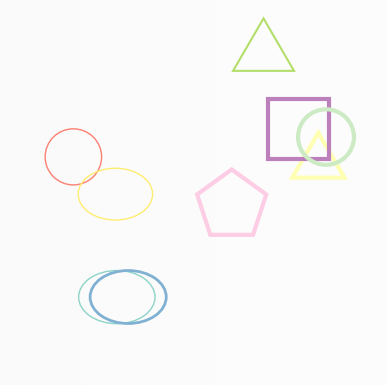[{"shape": "oval", "thickness": 1, "radius": 0.49, "center": [0.301, 0.228]}, {"shape": "triangle", "thickness": 3, "radius": 0.39, "center": [0.821, 0.577]}, {"shape": "circle", "thickness": 1, "radius": 0.36, "center": [0.189, 0.593]}, {"shape": "oval", "thickness": 2, "radius": 0.49, "center": [0.331, 0.229]}, {"shape": "triangle", "thickness": 1.5, "radius": 0.45, "center": [0.68, 0.861]}, {"shape": "pentagon", "thickness": 3, "radius": 0.47, "center": [0.598, 0.466]}, {"shape": "square", "thickness": 3, "radius": 0.39, "center": [0.771, 0.664]}, {"shape": "circle", "thickness": 3, "radius": 0.36, "center": [0.841, 0.644]}, {"shape": "oval", "thickness": 1, "radius": 0.48, "center": [0.298, 0.496]}]